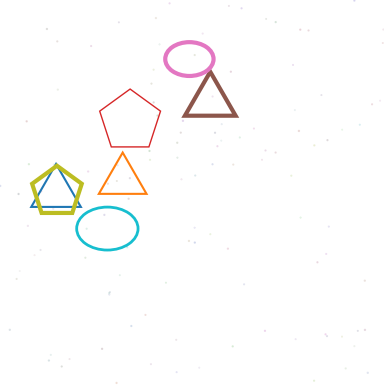[{"shape": "triangle", "thickness": 1.5, "radius": 0.37, "center": [0.146, 0.5]}, {"shape": "triangle", "thickness": 1.5, "radius": 0.36, "center": [0.319, 0.532]}, {"shape": "pentagon", "thickness": 1, "radius": 0.42, "center": [0.338, 0.686]}, {"shape": "triangle", "thickness": 3, "radius": 0.38, "center": [0.546, 0.737]}, {"shape": "oval", "thickness": 3, "radius": 0.31, "center": [0.492, 0.847]}, {"shape": "pentagon", "thickness": 3, "radius": 0.34, "center": [0.148, 0.502]}, {"shape": "oval", "thickness": 2, "radius": 0.4, "center": [0.279, 0.406]}]